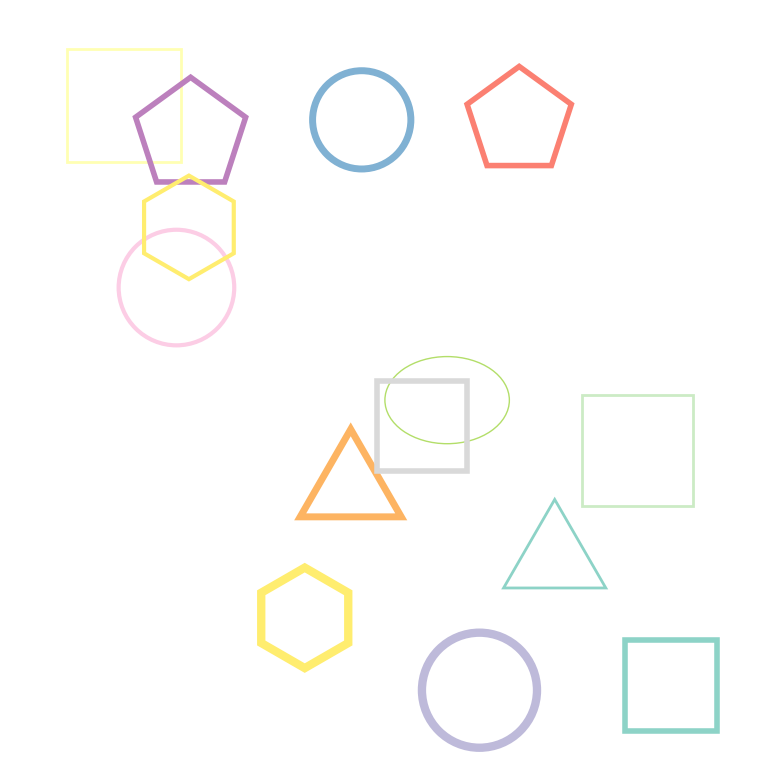[{"shape": "square", "thickness": 2, "radius": 0.3, "center": [0.871, 0.109]}, {"shape": "triangle", "thickness": 1, "radius": 0.38, "center": [0.72, 0.275]}, {"shape": "square", "thickness": 1, "radius": 0.37, "center": [0.161, 0.863]}, {"shape": "circle", "thickness": 3, "radius": 0.37, "center": [0.623, 0.104]}, {"shape": "pentagon", "thickness": 2, "radius": 0.36, "center": [0.674, 0.843]}, {"shape": "circle", "thickness": 2.5, "radius": 0.32, "center": [0.47, 0.844]}, {"shape": "triangle", "thickness": 2.5, "radius": 0.38, "center": [0.455, 0.367]}, {"shape": "oval", "thickness": 0.5, "radius": 0.4, "center": [0.581, 0.48]}, {"shape": "circle", "thickness": 1.5, "radius": 0.38, "center": [0.229, 0.627]}, {"shape": "square", "thickness": 2, "radius": 0.29, "center": [0.548, 0.447]}, {"shape": "pentagon", "thickness": 2, "radius": 0.38, "center": [0.248, 0.824]}, {"shape": "square", "thickness": 1, "radius": 0.36, "center": [0.828, 0.415]}, {"shape": "hexagon", "thickness": 3, "radius": 0.33, "center": [0.396, 0.198]}, {"shape": "hexagon", "thickness": 1.5, "radius": 0.34, "center": [0.245, 0.705]}]